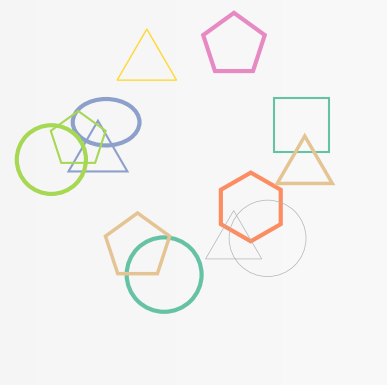[{"shape": "square", "thickness": 1.5, "radius": 0.35, "center": [0.778, 0.674]}, {"shape": "circle", "thickness": 3, "radius": 0.48, "center": [0.424, 0.287]}, {"shape": "hexagon", "thickness": 3, "radius": 0.45, "center": [0.647, 0.462]}, {"shape": "triangle", "thickness": 1.5, "radius": 0.44, "center": [0.253, 0.599]}, {"shape": "oval", "thickness": 3, "radius": 0.43, "center": [0.274, 0.683]}, {"shape": "pentagon", "thickness": 3, "radius": 0.42, "center": [0.604, 0.883]}, {"shape": "pentagon", "thickness": 1.5, "radius": 0.37, "center": [0.202, 0.637]}, {"shape": "circle", "thickness": 3, "radius": 0.45, "center": [0.133, 0.586]}, {"shape": "triangle", "thickness": 1, "radius": 0.44, "center": [0.379, 0.836]}, {"shape": "pentagon", "thickness": 2.5, "radius": 0.44, "center": [0.355, 0.36]}, {"shape": "triangle", "thickness": 2.5, "radius": 0.41, "center": [0.786, 0.565]}, {"shape": "triangle", "thickness": 0.5, "radius": 0.42, "center": [0.603, 0.369]}, {"shape": "circle", "thickness": 0.5, "radius": 0.5, "center": [0.69, 0.381]}]